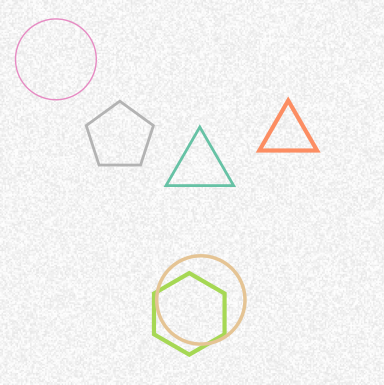[{"shape": "triangle", "thickness": 2, "radius": 0.51, "center": [0.519, 0.569]}, {"shape": "triangle", "thickness": 3, "radius": 0.43, "center": [0.749, 0.652]}, {"shape": "circle", "thickness": 1, "radius": 0.52, "center": [0.145, 0.846]}, {"shape": "hexagon", "thickness": 3, "radius": 0.53, "center": [0.492, 0.185]}, {"shape": "circle", "thickness": 2.5, "radius": 0.57, "center": [0.522, 0.221]}, {"shape": "pentagon", "thickness": 2, "radius": 0.46, "center": [0.311, 0.645]}]